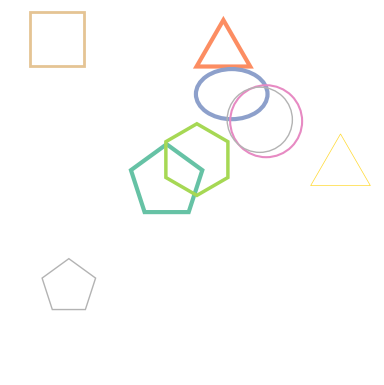[{"shape": "pentagon", "thickness": 3, "radius": 0.49, "center": [0.433, 0.528]}, {"shape": "triangle", "thickness": 3, "radius": 0.4, "center": [0.58, 0.867]}, {"shape": "oval", "thickness": 3, "radius": 0.46, "center": [0.602, 0.756]}, {"shape": "circle", "thickness": 1.5, "radius": 0.47, "center": [0.691, 0.685]}, {"shape": "hexagon", "thickness": 2.5, "radius": 0.47, "center": [0.511, 0.585]}, {"shape": "triangle", "thickness": 0.5, "radius": 0.45, "center": [0.884, 0.563]}, {"shape": "square", "thickness": 2, "radius": 0.35, "center": [0.148, 0.898]}, {"shape": "pentagon", "thickness": 1, "radius": 0.37, "center": [0.179, 0.255]}, {"shape": "circle", "thickness": 1, "radius": 0.42, "center": [0.675, 0.689]}]